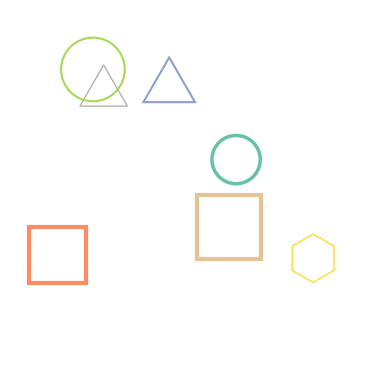[{"shape": "circle", "thickness": 2.5, "radius": 0.31, "center": [0.613, 0.585]}, {"shape": "square", "thickness": 3, "radius": 0.36, "center": [0.15, 0.337]}, {"shape": "triangle", "thickness": 1.5, "radius": 0.39, "center": [0.439, 0.773]}, {"shape": "circle", "thickness": 1.5, "radius": 0.41, "center": [0.241, 0.82]}, {"shape": "hexagon", "thickness": 1, "radius": 0.31, "center": [0.813, 0.329]}, {"shape": "square", "thickness": 3, "radius": 0.42, "center": [0.594, 0.41]}, {"shape": "triangle", "thickness": 1, "radius": 0.36, "center": [0.269, 0.76]}]